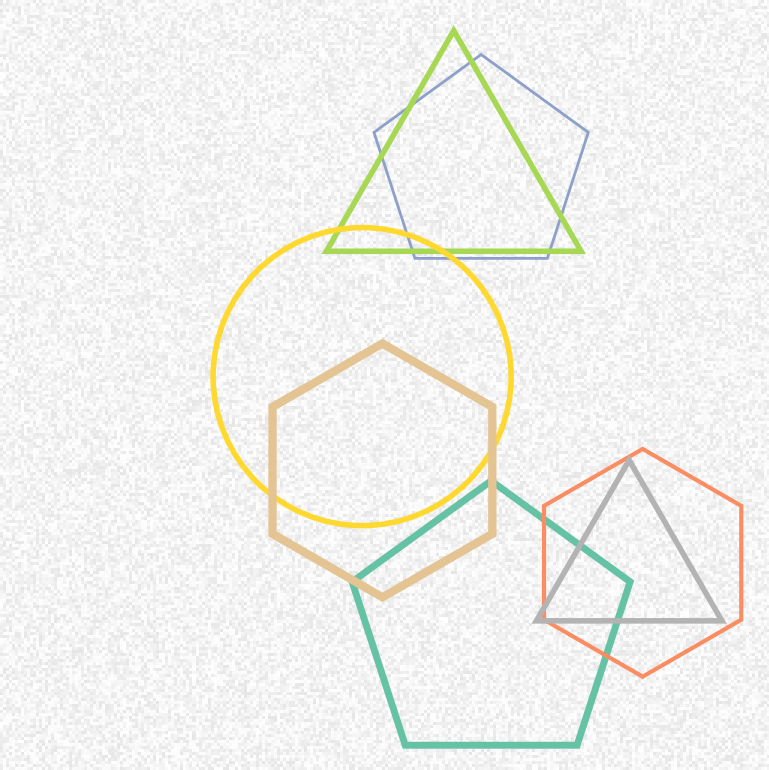[{"shape": "pentagon", "thickness": 2.5, "radius": 0.95, "center": [0.638, 0.186]}, {"shape": "hexagon", "thickness": 1.5, "radius": 0.74, "center": [0.835, 0.269]}, {"shape": "pentagon", "thickness": 1, "radius": 0.73, "center": [0.625, 0.783]}, {"shape": "triangle", "thickness": 2, "radius": 0.96, "center": [0.589, 0.769]}, {"shape": "circle", "thickness": 2, "radius": 0.97, "center": [0.47, 0.511]}, {"shape": "hexagon", "thickness": 3, "radius": 0.82, "center": [0.497, 0.389]}, {"shape": "triangle", "thickness": 2, "radius": 0.7, "center": [0.817, 0.263]}]